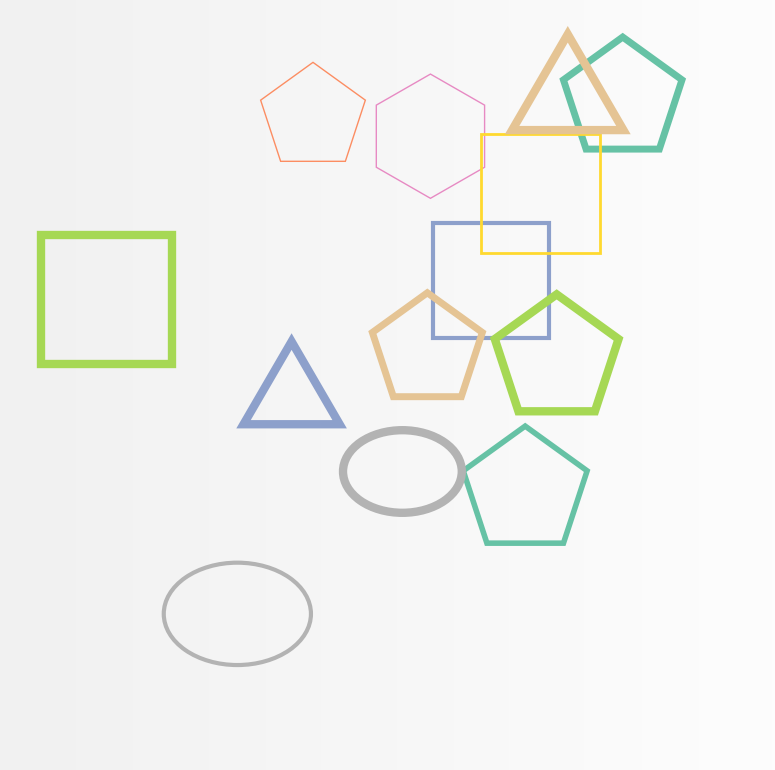[{"shape": "pentagon", "thickness": 2, "radius": 0.42, "center": [0.678, 0.363]}, {"shape": "pentagon", "thickness": 2.5, "radius": 0.4, "center": [0.803, 0.871]}, {"shape": "pentagon", "thickness": 0.5, "radius": 0.36, "center": [0.404, 0.848]}, {"shape": "square", "thickness": 1.5, "radius": 0.37, "center": [0.634, 0.636]}, {"shape": "triangle", "thickness": 3, "radius": 0.36, "center": [0.376, 0.485]}, {"shape": "hexagon", "thickness": 0.5, "radius": 0.4, "center": [0.555, 0.823]}, {"shape": "pentagon", "thickness": 3, "radius": 0.42, "center": [0.718, 0.534]}, {"shape": "square", "thickness": 3, "radius": 0.42, "center": [0.137, 0.611]}, {"shape": "square", "thickness": 1, "radius": 0.38, "center": [0.698, 0.749]}, {"shape": "pentagon", "thickness": 2.5, "radius": 0.37, "center": [0.551, 0.545]}, {"shape": "triangle", "thickness": 3, "radius": 0.41, "center": [0.733, 0.873]}, {"shape": "oval", "thickness": 1.5, "radius": 0.47, "center": [0.306, 0.203]}, {"shape": "oval", "thickness": 3, "radius": 0.38, "center": [0.519, 0.388]}]